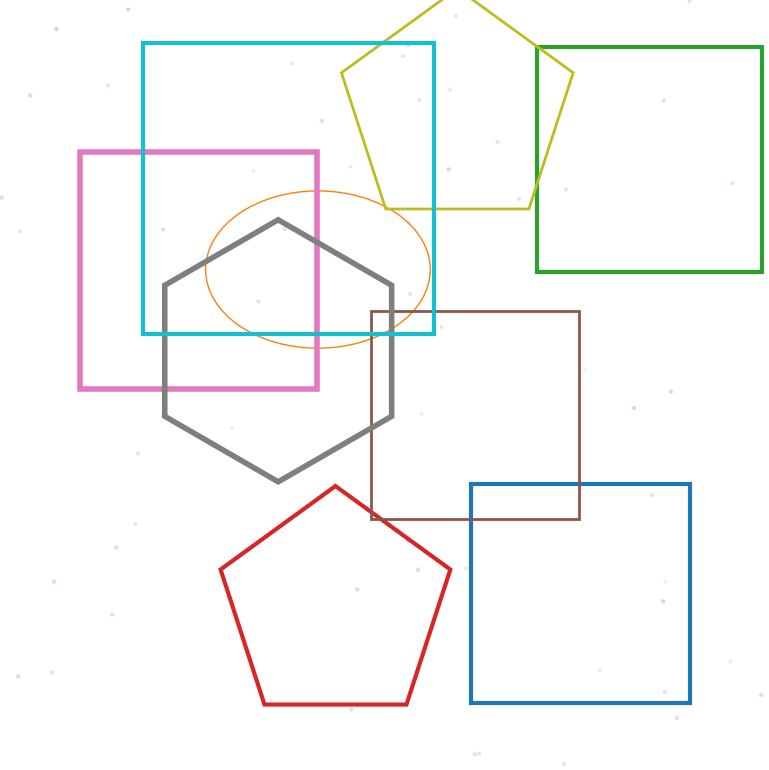[{"shape": "square", "thickness": 1.5, "radius": 0.71, "center": [0.754, 0.229]}, {"shape": "oval", "thickness": 0.5, "radius": 0.73, "center": [0.413, 0.65]}, {"shape": "square", "thickness": 1.5, "radius": 0.73, "center": [0.844, 0.793]}, {"shape": "pentagon", "thickness": 1.5, "radius": 0.78, "center": [0.436, 0.212]}, {"shape": "square", "thickness": 1, "radius": 0.67, "center": [0.617, 0.461]}, {"shape": "square", "thickness": 2, "radius": 0.77, "center": [0.257, 0.649]}, {"shape": "hexagon", "thickness": 2, "radius": 0.85, "center": [0.361, 0.544]}, {"shape": "pentagon", "thickness": 1, "radius": 0.79, "center": [0.594, 0.857]}, {"shape": "square", "thickness": 1.5, "radius": 0.94, "center": [0.374, 0.755]}]